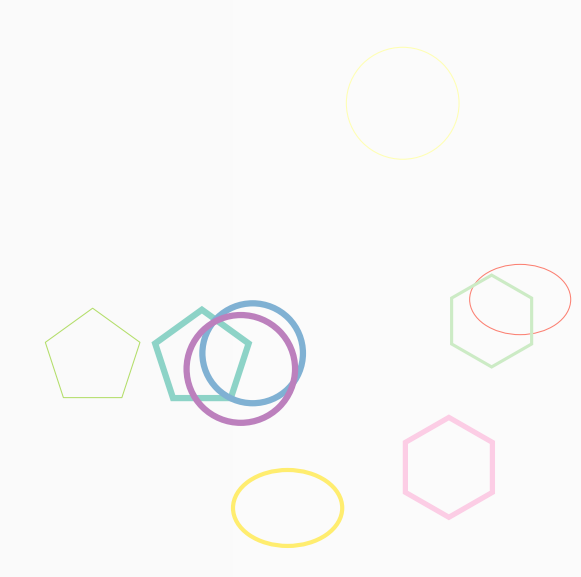[{"shape": "pentagon", "thickness": 3, "radius": 0.42, "center": [0.347, 0.378]}, {"shape": "circle", "thickness": 0.5, "radius": 0.48, "center": [0.693, 0.82]}, {"shape": "oval", "thickness": 0.5, "radius": 0.43, "center": [0.895, 0.48]}, {"shape": "circle", "thickness": 3, "radius": 0.43, "center": [0.435, 0.387]}, {"shape": "pentagon", "thickness": 0.5, "radius": 0.43, "center": [0.159, 0.38]}, {"shape": "hexagon", "thickness": 2.5, "radius": 0.43, "center": [0.772, 0.19]}, {"shape": "circle", "thickness": 3, "radius": 0.47, "center": [0.414, 0.36]}, {"shape": "hexagon", "thickness": 1.5, "radius": 0.4, "center": [0.846, 0.443]}, {"shape": "oval", "thickness": 2, "radius": 0.47, "center": [0.495, 0.12]}]